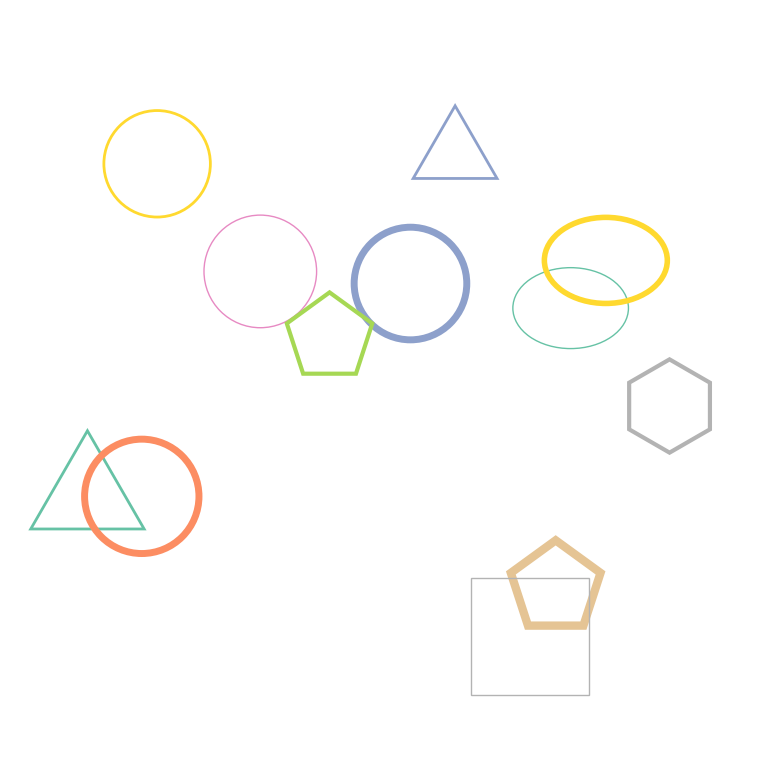[{"shape": "triangle", "thickness": 1, "radius": 0.43, "center": [0.114, 0.356]}, {"shape": "oval", "thickness": 0.5, "radius": 0.38, "center": [0.741, 0.6]}, {"shape": "circle", "thickness": 2.5, "radius": 0.37, "center": [0.184, 0.355]}, {"shape": "circle", "thickness": 2.5, "radius": 0.37, "center": [0.533, 0.632]}, {"shape": "triangle", "thickness": 1, "radius": 0.31, "center": [0.591, 0.8]}, {"shape": "circle", "thickness": 0.5, "radius": 0.37, "center": [0.338, 0.648]}, {"shape": "pentagon", "thickness": 1.5, "radius": 0.29, "center": [0.428, 0.562]}, {"shape": "oval", "thickness": 2, "radius": 0.4, "center": [0.787, 0.662]}, {"shape": "circle", "thickness": 1, "radius": 0.35, "center": [0.204, 0.787]}, {"shape": "pentagon", "thickness": 3, "radius": 0.31, "center": [0.722, 0.237]}, {"shape": "hexagon", "thickness": 1.5, "radius": 0.3, "center": [0.87, 0.473]}, {"shape": "square", "thickness": 0.5, "radius": 0.38, "center": [0.688, 0.173]}]